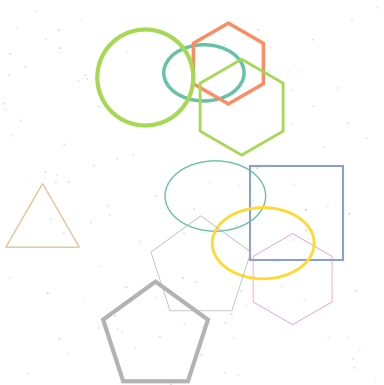[{"shape": "oval", "thickness": 1, "radius": 0.65, "center": [0.559, 0.491]}, {"shape": "oval", "thickness": 2.5, "radius": 0.52, "center": [0.53, 0.811]}, {"shape": "hexagon", "thickness": 2.5, "radius": 0.52, "center": [0.593, 0.835]}, {"shape": "square", "thickness": 1.5, "radius": 0.6, "center": [0.77, 0.447]}, {"shape": "hexagon", "thickness": 0.5, "radius": 0.59, "center": [0.76, 0.275]}, {"shape": "hexagon", "thickness": 2, "radius": 0.62, "center": [0.628, 0.722]}, {"shape": "circle", "thickness": 3, "radius": 0.62, "center": [0.377, 0.799]}, {"shape": "oval", "thickness": 2, "radius": 0.66, "center": [0.684, 0.368]}, {"shape": "triangle", "thickness": 1, "radius": 0.55, "center": [0.111, 0.413]}, {"shape": "pentagon", "thickness": 3, "radius": 0.72, "center": [0.404, 0.125]}, {"shape": "pentagon", "thickness": 0.5, "radius": 0.68, "center": [0.522, 0.303]}]